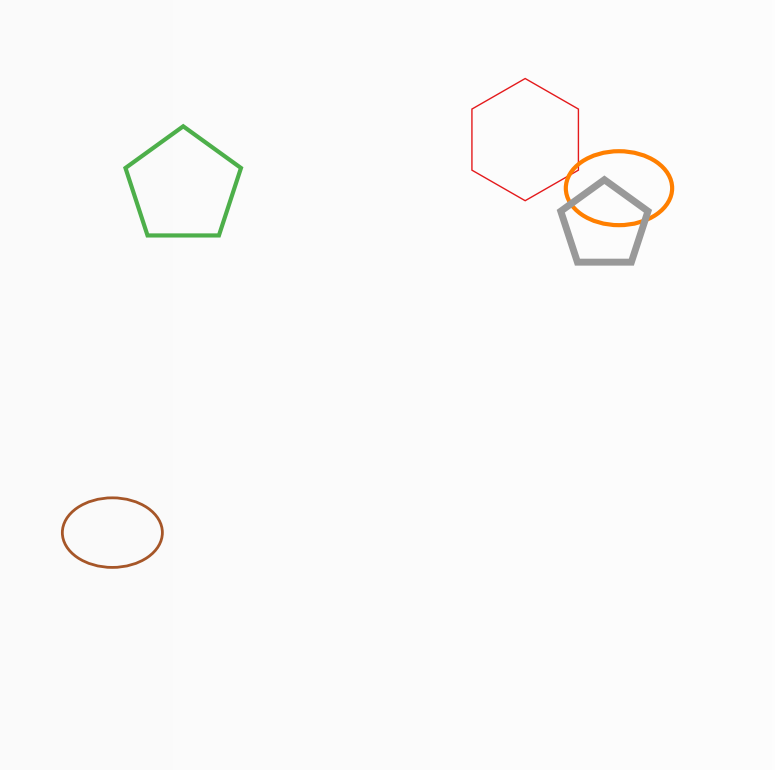[{"shape": "hexagon", "thickness": 0.5, "radius": 0.4, "center": [0.678, 0.819]}, {"shape": "pentagon", "thickness": 1.5, "radius": 0.39, "center": [0.236, 0.758]}, {"shape": "oval", "thickness": 1.5, "radius": 0.34, "center": [0.799, 0.756]}, {"shape": "oval", "thickness": 1, "radius": 0.32, "center": [0.145, 0.308]}, {"shape": "pentagon", "thickness": 2.5, "radius": 0.3, "center": [0.78, 0.707]}]